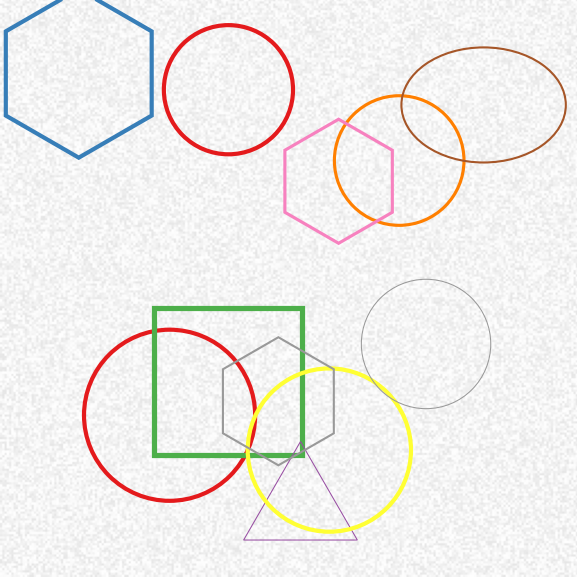[{"shape": "circle", "thickness": 2, "radius": 0.56, "center": [0.396, 0.844]}, {"shape": "circle", "thickness": 2, "radius": 0.74, "center": [0.294, 0.28]}, {"shape": "hexagon", "thickness": 2, "radius": 0.73, "center": [0.136, 0.872]}, {"shape": "square", "thickness": 2.5, "radius": 0.64, "center": [0.395, 0.338]}, {"shape": "triangle", "thickness": 0.5, "radius": 0.57, "center": [0.52, 0.121]}, {"shape": "circle", "thickness": 1.5, "radius": 0.56, "center": [0.691, 0.721]}, {"shape": "circle", "thickness": 2, "radius": 0.71, "center": [0.57, 0.22]}, {"shape": "oval", "thickness": 1, "radius": 0.71, "center": [0.837, 0.817]}, {"shape": "hexagon", "thickness": 1.5, "radius": 0.54, "center": [0.586, 0.685]}, {"shape": "hexagon", "thickness": 1, "radius": 0.55, "center": [0.482, 0.304]}, {"shape": "circle", "thickness": 0.5, "radius": 0.56, "center": [0.738, 0.404]}]